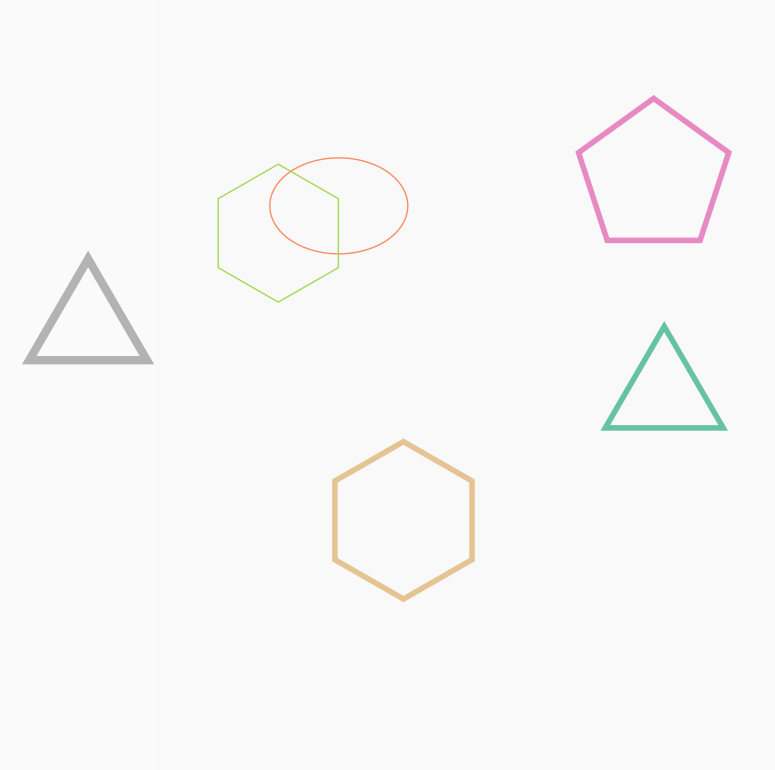[{"shape": "triangle", "thickness": 2, "radius": 0.44, "center": [0.857, 0.488]}, {"shape": "oval", "thickness": 0.5, "radius": 0.45, "center": [0.437, 0.733]}, {"shape": "pentagon", "thickness": 2, "radius": 0.51, "center": [0.843, 0.77]}, {"shape": "hexagon", "thickness": 0.5, "radius": 0.45, "center": [0.359, 0.697]}, {"shape": "hexagon", "thickness": 2, "radius": 0.51, "center": [0.521, 0.324]}, {"shape": "triangle", "thickness": 3, "radius": 0.44, "center": [0.114, 0.576]}]